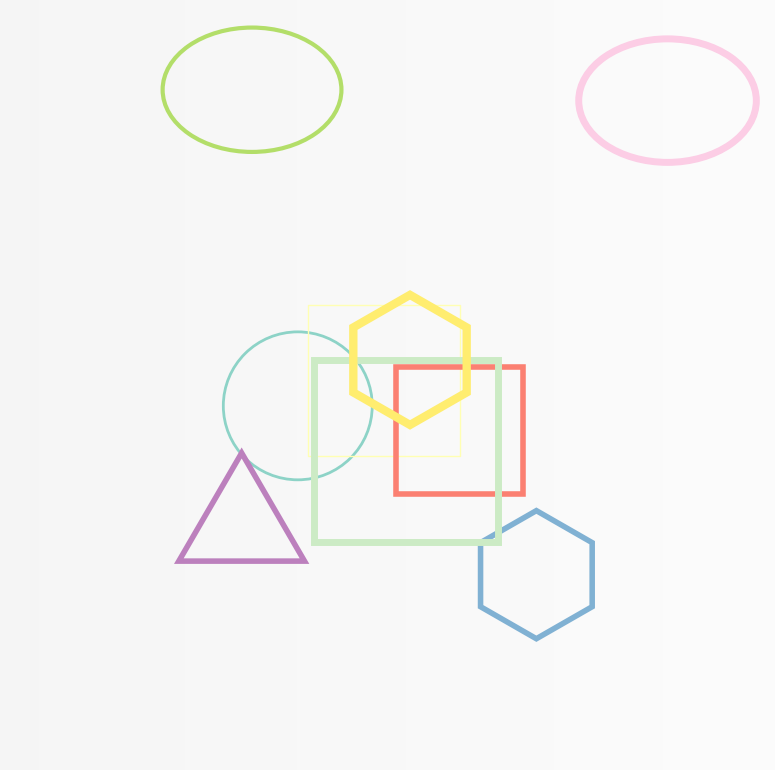[{"shape": "circle", "thickness": 1, "radius": 0.48, "center": [0.384, 0.473]}, {"shape": "square", "thickness": 0.5, "radius": 0.49, "center": [0.496, 0.506]}, {"shape": "square", "thickness": 2, "radius": 0.41, "center": [0.593, 0.44]}, {"shape": "hexagon", "thickness": 2, "radius": 0.42, "center": [0.692, 0.254]}, {"shape": "oval", "thickness": 1.5, "radius": 0.58, "center": [0.325, 0.883]}, {"shape": "oval", "thickness": 2.5, "radius": 0.57, "center": [0.861, 0.869]}, {"shape": "triangle", "thickness": 2, "radius": 0.47, "center": [0.312, 0.318]}, {"shape": "square", "thickness": 2.5, "radius": 0.59, "center": [0.524, 0.414]}, {"shape": "hexagon", "thickness": 3, "radius": 0.42, "center": [0.529, 0.533]}]